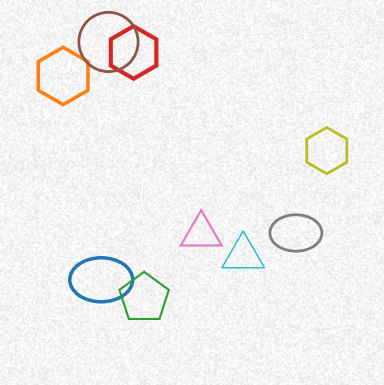[{"shape": "oval", "thickness": 2.5, "radius": 0.41, "center": [0.263, 0.273]}, {"shape": "hexagon", "thickness": 2.5, "radius": 0.37, "center": [0.164, 0.803]}, {"shape": "pentagon", "thickness": 1.5, "radius": 0.34, "center": [0.374, 0.226]}, {"shape": "hexagon", "thickness": 3, "radius": 0.34, "center": [0.347, 0.864]}, {"shape": "circle", "thickness": 2, "radius": 0.38, "center": [0.282, 0.891]}, {"shape": "triangle", "thickness": 1.5, "radius": 0.31, "center": [0.523, 0.393]}, {"shape": "oval", "thickness": 2, "radius": 0.34, "center": [0.769, 0.395]}, {"shape": "hexagon", "thickness": 2, "radius": 0.3, "center": [0.849, 0.609]}, {"shape": "triangle", "thickness": 1, "radius": 0.32, "center": [0.632, 0.336]}]